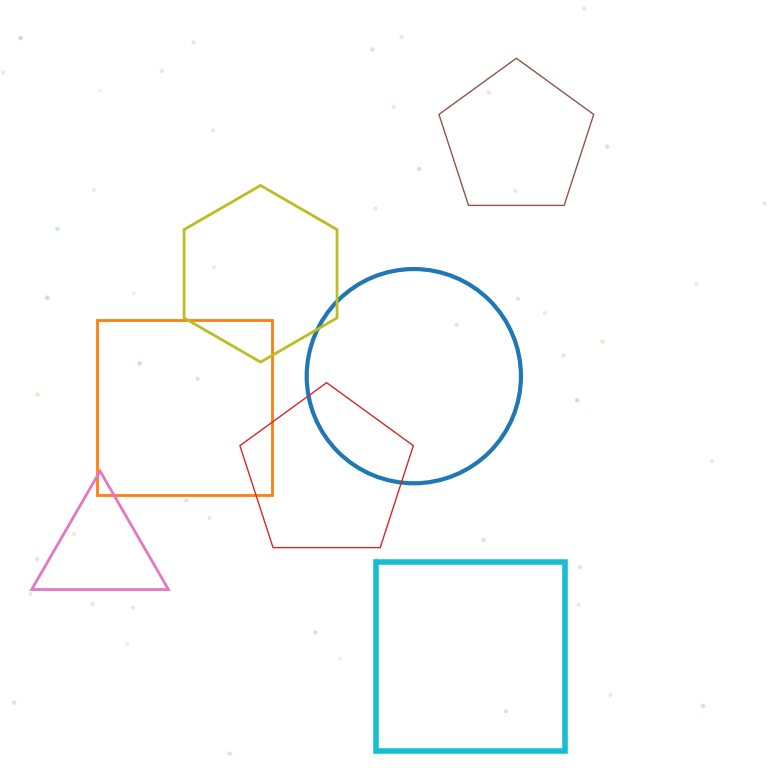[{"shape": "circle", "thickness": 1.5, "radius": 0.7, "center": [0.537, 0.511]}, {"shape": "square", "thickness": 1, "radius": 0.57, "center": [0.24, 0.471]}, {"shape": "pentagon", "thickness": 0.5, "radius": 0.59, "center": [0.424, 0.385]}, {"shape": "pentagon", "thickness": 0.5, "radius": 0.53, "center": [0.671, 0.819]}, {"shape": "triangle", "thickness": 1, "radius": 0.51, "center": [0.13, 0.286]}, {"shape": "hexagon", "thickness": 1, "radius": 0.57, "center": [0.338, 0.644]}, {"shape": "square", "thickness": 2, "radius": 0.61, "center": [0.611, 0.148]}]